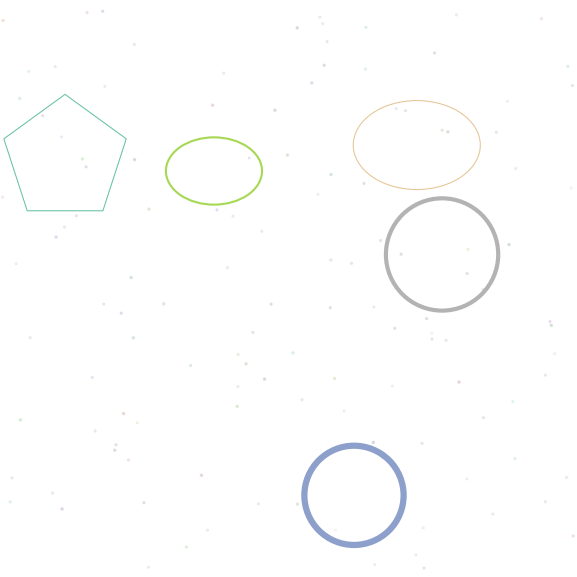[{"shape": "pentagon", "thickness": 0.5, "radius": 0.56, "center": [0.113, 0.724]}, {"shape": "circle", "thickness": 3, "radius": 0.43, "center": [0.613, 0.141]}, {"shape": "oval", "thickness": 1, "radius": 0.42, "center": [0.371, 0.703]}, {"shape": "oval", "thickness": 0.5, "radius": 0.55, "center": [0.722, 0.748]}, {"shape": "circle", "thickness": 2, "radius": 0.49, "center": [0.765, 0.558]}]